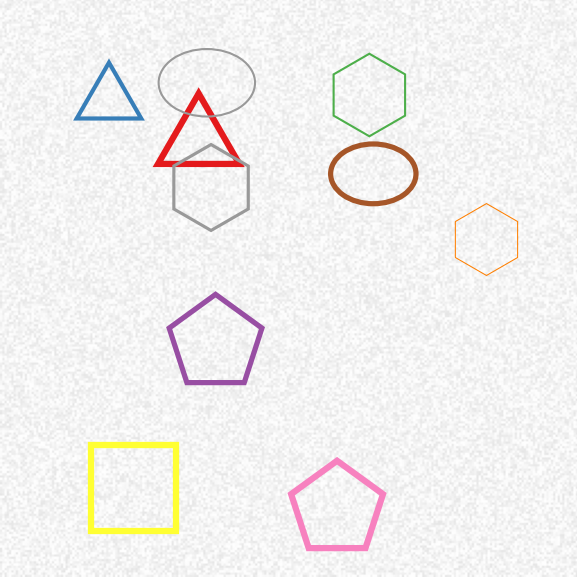[{"shape": "triangle", "thickness": 3, "radius": 0.41, "center": [0.344, 0.756]}, {"shape": "triangle", "thickness": 2, "radius": 0.32, "center": [0.189, 0.826]}, {"shape": "hexagon", "thickness": 1, "radius": 0.36, "center": [0.64, 0.835]}, {"shape": "pentagon", "thickness": 2.5, "radius": 0.42, "center": [0.373, 0.405]}, {"shape": "hexagon", "thickness": 0.5, "radius": 0.31, "center": [0.842, 0.584]}, {"shape": "square", "thickness": 3, "radius": 0.37, "center": [0.231, 0.154]}, {"shape": "oval", "thickness": 2.5, "radius": 0.37, "center": [0.646, 0.698]}, {"shape": "pentagon", "thickness": 3, "radius": 0.42, "center": [0.584, 0.118]}, {"shape": "oval", "thickness": 1, "radius": 0.42, "center": [0.358, 0.856]}, {"shape": "hexagon", "thickness": 1.5, "radius": 0.37, "center": [0.365, 0.674]}]